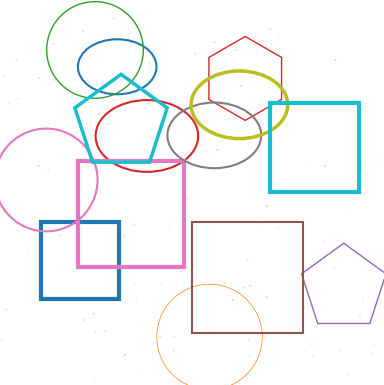[{"shape": "square", "thickness": 3, "radius": 0.5, "center": [0.207, 0.324]}, {"shape": "oval", "thickness": 1.5, "radius": 0.51, "center": [0.304, 0.827]}, {"shape": "circle", "thickness": 0.5, "radius": 0.68, "center": [0.544, 0.125]}, {"shape": "circle", "thickness": 1, "radius": 0.63, "center": [0.247, 0.87]}, {"shape": "hexagon", "thickness": 1, "radius": 0.55, "center": [0.637, 0.796]}, {"shape": "oval", "thickness": 1.5, "radius": 0.67, "center": [0.381, 0.647]}, {"shape": "pentagon", "thickness": 1, "radius": 0.58, "center": [0.893, 0.253]}, {"shape": "square", "thickness": 1.5, "radius": 0.72, "center": [0.643, 0.279]}, {"shape": "circle", "thickness": 1.5, "radius": 0.67, "center": [0.12, 0.533]}, {"shape": "square", "thickness": 3, "radius": 0.69, "center": [0.339, 0.444]}, {"shape": "oval", "thickness": 1.5, "radius": 0.61, "center": [0.557, 0.648]}, {"shape": "oval", "thickness": 2.5, "radius": 0.63, "center": [0.622, 0.728]}, {"shape": "square", "thickness": 3, "radius": 0.58, "center": [0.817, 0.617]}, {"shape": "pentagon", "thickness": 2.5, "radius": 0.63, "center": [0.314, 0.681]}]